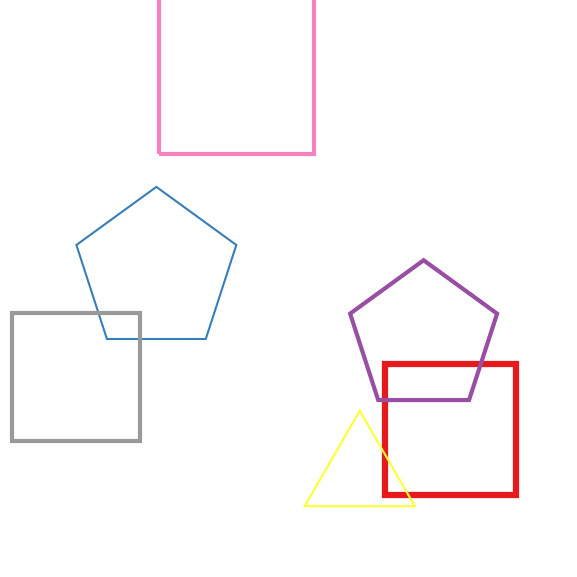[{"shape": "square", "thickness": 3, "radius": 0.57, "center": [0.78, 0.255]}, {"shape": "pentagon", "thickness": 1, "radius": 0.73, "center": [0.271, 0.53]}, {"shape": "pentagon", "thickness": 2, "radius": 0.67, "center": [0.734, 0.415]}, {"shape": "triangle", "thickness": 1, "radius": 0.55, "center": [0.623, 0.178]}, {"shape": "square", "thickness": 2, "radius": 0.67, "center": [0.409, 0.867]}, {"shape": "square", "thickness": 2, "radius": 0.55, "center": [0.132, 0.347]}]